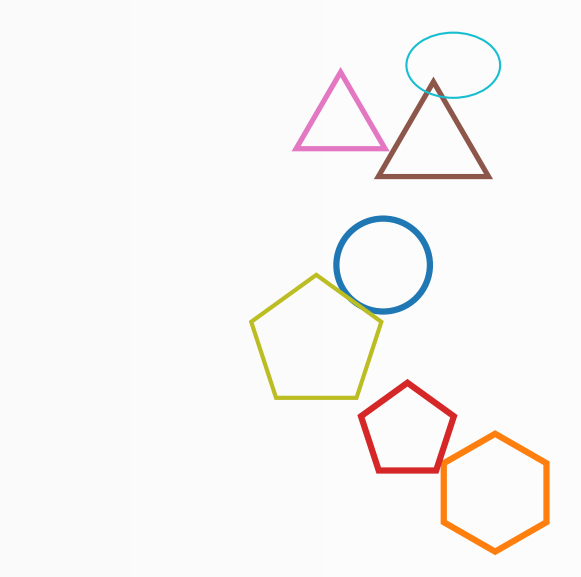[{"shape": "circle", "thickness": 3, "radius": 0.4, "center": [0.659, 0.54]}, {"shape": "hexagon", "thickness": 3, "radius": 0.51, "center": [0.852, 0.146]}, {"shape": "pentagon", "thickness": 3, "radius": 0.42, "center": [0.701, 0.252]}, {"shape": "triangle", "thickness": 2.5, "radius": 0.55, "center": [0.746, 0.748]}, {"shape": "triangle", "thickness": 2.5, "radius": 0.44, "center": [0.586, 0.786]}, {"shape": "pentagon", "thickness": 2, "radius": 0.59, "center": [0.544, 0.405]}, {"shape": "oval", "thickness": 1, "radius": 0.4, "center": [0.78, 0.886]}]